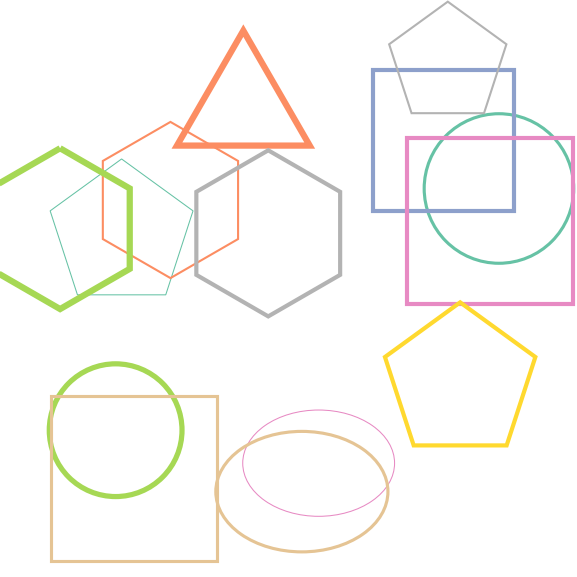[{"shape": "circle", "thickness": 1.5, "radius": 0.65, "center": [0.864, 0.673]}, {"shape": "pentagon", "thickness": 0.5, "radius": 0.65, "center": [0.211, 0.594]}, {"shape": "hexagon", "thickness": 1, "radius": 0.68, "center": [0.295, 0.653]}, {"shape": "triangle", "thickness": 3, "radius": 0.66, "center": [0.421, 0.813]}, {"shape": "square", "thickness": 2, "radius": 0.61, "center": [0.767, 0.755]}, {"shape": "oval", "thickness": 0.5, "radius": 0.66, "center": [0.552, 0.197]}, {"shape": "square", "thickness": 2, "radius": 0.72, "center": [0.848, 0.617]}, {"shape": "circle", "thickness": 2.5, "radius": 0.57, "center": [0.2, 0.254]}, {"shape": "hexagon", "thickness": 3, "radius": 0.7, "center": [0.104, 0.603]}, {"shape": "pentagon", "thickness": 2, "radius": 0.68, "center": [0.797, 0.339]}, {"shape": "oval", "thickness": 1.5, "radius": 0.75, "center": [0.523, 0.148]}, {"shape": "square", "thickness": 1.5, "radius": 0.72, "center": [0.233, 0.171]}, {"shape": "hexagon", "thickness": 2, "radius": 0.72, "center": [0.464, 0.595]}, {"shape": "pentagon", "thickness": 1, "radius": 0.53, "center": [0.775, 0.89]}]